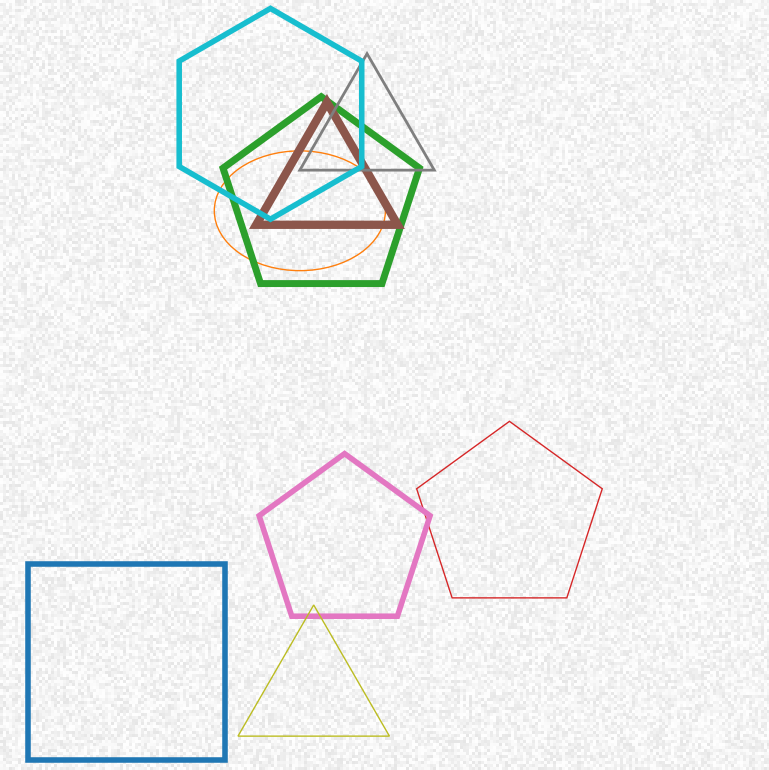[{"shape": "square", "thickness": 2, "radius": 0.64, "center": [0.164, 0.14]}, {"shape": "oval", "thickness": 0.5, "radius": 0.56, "center": [0.389, 0.726]}, {"shape": "pentagon", "thickness": 2.5, "radius": 0.67, "center": [0.417, 0.74]}, {"shape": "pentagon", "thickness": 0.5, "radius": 0.63, "center": [0.662, 0.326]}, {"shape": "triangle", "thickness": 3, "radius": 0.53, "center": [0.425, 0.761]}, {"shape": "pentagon", "thickness": 2, "radius": 0.58, "center": [0.448, 0.294]}, {"shape": "triangle", "thickness": 1, "radius": 0.5, "center": [0.477, 0.829]}, {"shape": "triangle", "thickness": 0.5, "radius": 0.57, "center": [0.407, 0.101]}, {"shape": "hexagon", "thickness": 2, "radius": 0.68, "center": [0.351, 0.852]}]